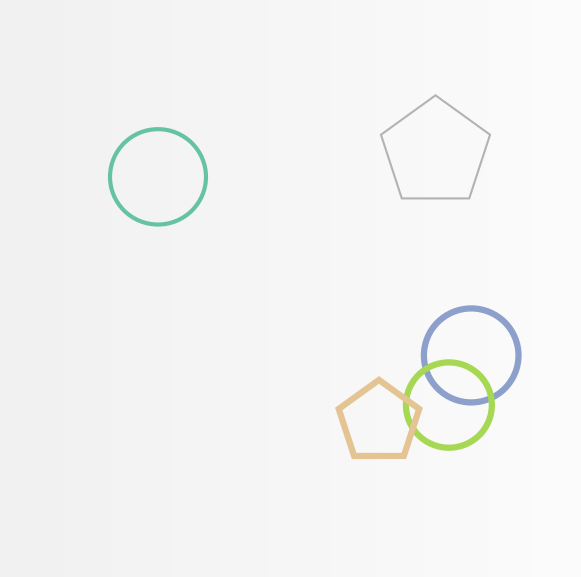[{"shape": "circle", "thickness": 2, "radius": 0.41, "center": [0.272, 0.693]}, {"shape": "circle", "thickness": 3, "radius": 0.41, "center": [0.811, 0.384]}, {"shape": "circle", "thickness": 3, "radius": 0.37, "center": [0.772, 0.298]}, {"shape": "pentagon", "thickness": 3, "radius": 0.36, "center": [0.652, 0.269]}, {"shape": "pentagon", "thickness": 1, "radius": 0.49, "center": [0.749, 0.735]}]